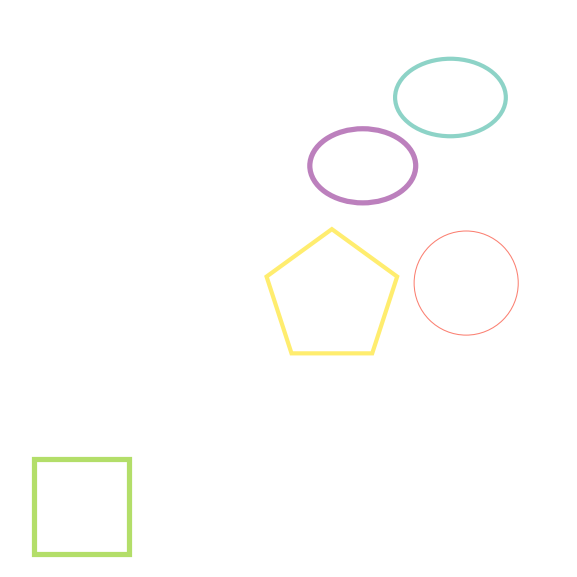[{"shape": "oval", "thickness": 2, "radius": 0.48, "center": [0.78, 0.83]}, {"shape": "circle", "thickness": 0.5, "radius": 0.45, "center": [0.807, 0.509]}, {"shape": "square", "thickness": 2.5, "radius": 0.41, "center": [0.142, 0.122]}, {"shape": "oval", "thickness": 2.5, "radius": 0.46, "center": [0.628, 0.712]}, {"shape": "pentagon", "thickness": 2, "radius": 0.59, "center": [0.575, 0.483]}]